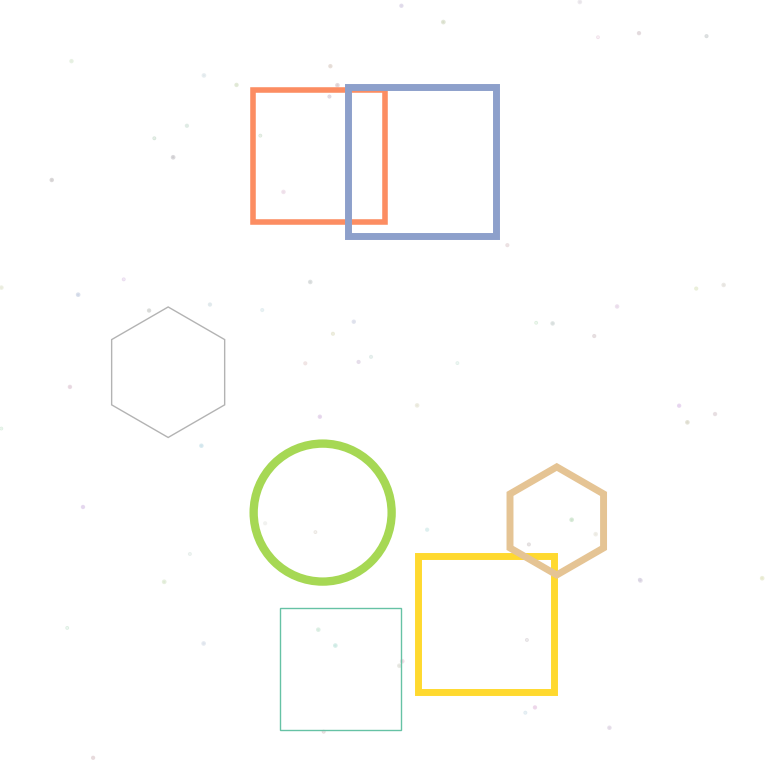[{"shape": "square", "thickness": 0.5, "radius": 0.39, "center": [0.442, 0.131]}, {"shape": "square", "thickness": 2, "radius": 0.43, "center": [0.414, 0.797]}, {"shape": "square", "thickness": 2.5, "radius": 0.48, "center": [0.548, 0.79]}, {"shape": "circle", "thickness": 3, "radius": 0.45, "center": [0.419, 0.334]}, {"shape": "square", "thickness": 2.5, "radius": 0.44, "center": [0.631, 0.19]}, {"shape": "hexagon", "thickness": 2.5, "radius": 0.35, "center": [0.723, 0.323]}, {"shape": "hexagon", "thickness": 0.5, "radius": 0.42, "center": [0.218, 0.517]}]